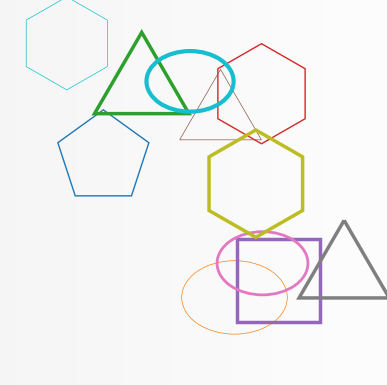[{"shape": "pentagon", "thickness": 1, "radius": 0.62, "center": [0.267, 0.591]}, {"shape": "oval", "thickness": 0.5, "radius": 0.68, "center": [0.605, 0.227]}, {"shape": "triangle", "thickness": 2.5, "radius": 0.7, "center": [0.366, 0.775]}, {"shape": "hexagon", "thickness": 1, "radius": 0.65, "center": [0.675, 0.757]}, {"shape": "square", "thickness": 2.5, "radius": 0.54, "center": [0.719, 0.271]}, {"shape": "triangle", "thickness": 0.5, "radius": 0.61, "center": [0.569, 0.698]}, {"shape": "oval", "thickness": 2, "radius": 0.59, "center": [0.677, 0.316]}, {"shape": "triangle", "thickness": 2.5, "radius": 0.67, "center": [0.888, 0.293]}, {"shape": "hexagon", "thickness": 2.5, "radius": 0.7, "center": [0.66, 0.523]}, {"shape": "hexagon", "thickness": 0.5, "radius": 0.6, "center": [0.172, 0.887]}, {"shape": "oval", "thickness": 3, "radius": 0.56, "center": [0.49, 0.789]}]